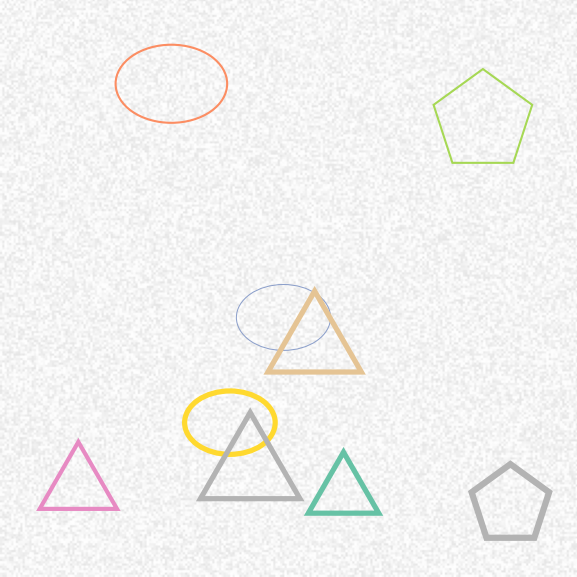[{"shape": "triangle", "thickness": 2.5, "radius": 0.35, "center": [0.595, 0.146]}, {"shape": "oval", "thickness": 1, "radius": 0.48, "center": [0.297, 0.854]}, {"shape": "oval", "thickness": 0.5, "radius": 0.41, "center": [0.491, 0.449]}, {"shape": "triangle", "thickness": 2, "radius": 0.39, "center": [0.136, 0.157]}, {"shape": "pentagon", "thickness": 1, "radius": 0.45, "center": [0.836, 0.79]}, {"shape": "oval", "thickness": 2.5, "radius": 0.39, "center": [0.398, 0.267]}, {"shape": "triangle", "thickness": 2.5, "radius": 0.47, "center": [0.545, 0.402]}, {"shape": "triangle", "thickness": 2.5, "radius": 0.5, "center": [0.433, 0.185]}, {"shape": "pentagon", "thickness": 3, "radius": 0.35, "center": [0.884, 0.125]}]